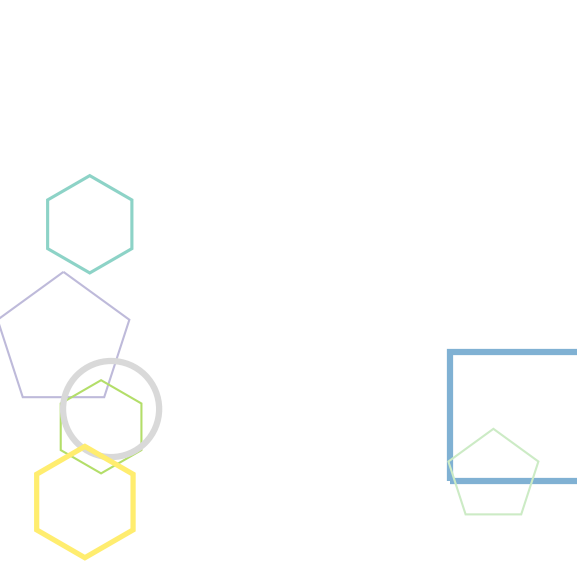[{"shape": "hexagon", "thickness": 1.5, "radius": 0.42, "center": [0.155, 0.611]}, {"shape": "pentagon", "thickness": 1, "radius": 0.6, "center": [0.11, 0.408]}, {"shape": "square", "thickness": 3, "radius": 0.56, "center": [0.891, 0.279]}, {"shape": "hexagon", "thickness": 1, "radius": 0.4, "center": [0.175, 0.26]}, {"shape": "circle", "thickness": 3, "radius": 0.42, "center": [0.192, 0.291]}, {"shape": "pentagon", "thickness": 1, "radius": 0.41, "center": [0.854, 0.175]}, {"shape": "hexagon", "thickness": 2.5, "radius": 0.48, "center": [0.147, 0.13]}]